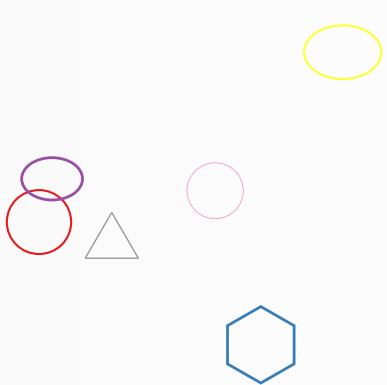[{"shape": "circle", "thickness": 1.5, "radius": 0.42, "center": [0.101, 0.423]}, {"shape": "hexagon", "thickness": 2, "radius": 0.5, "center": [0.673, 0.104]}, {"shape": "oval", "thickness": 2, "radius": 0.39, "center": [0.134, 0.536]}, {"shape": "oval", "thickness": 1.5, "radius": 0.5, "center": [0.884, 0.864]}, {"shape": "circle", "thickness": 0.5, "radius": 0.36, "center": [0.555, 0.505]}, {"shape": "triangle", "thickness": 1, "radius": 0.4, "center": [0.288, 0.369]}]